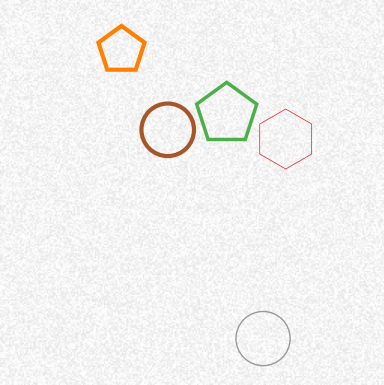[{"shape": "hexagon", "thickness": 0.5, "radius": 0.39, "center": [0.742, 0.639]}, {"shape": "pentagon", "thickness": 2.5, "radius": 0.41, "center": [0.589, 0.704]}, {"shape": "pentagon", "thickness": 3, "radius": 0.31, "center": [0.316, 0.87]}, {"shape": "circle", "thickness": 3, "radius": 0.34, "center": [0.436, 0.663]}, {"shape": "circle", "thickness": 1, "radius": 0.35, "center": [0.683, 0.121]}]